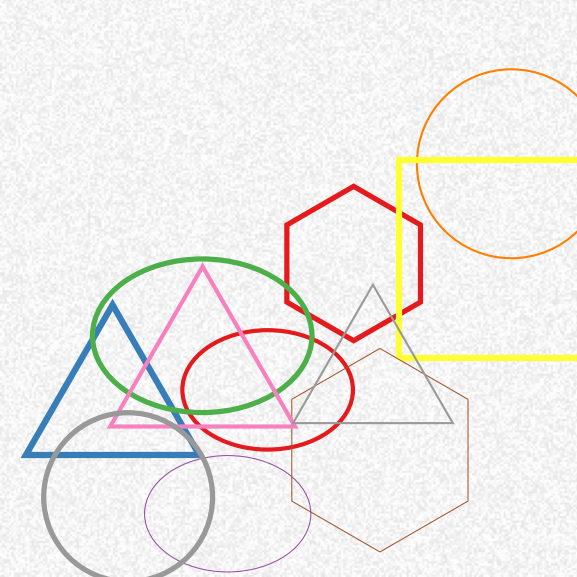[{"shape": "hexagon", "thickness": 2.5, "radius": 0.67, "center": [0.612, 0.543]}, {"shape": "oval", "thickness": 2, "radius": 0.74, "center": [0.463, 0.324]}, {"shape": "triangle", "thickness": 3, "radius": 0.87, "center": [0.195, 0.298]}, {"shape": "oval", "thickness": 2.5, "radius": 0.95, "center": [0.35, 0.418]}, {"shape": "oval", "thickness": 0.5, "radius": 0.72, "center": [0.394, 0.11]}, {"shape": "circle", "thickness": 1, "radius": 0.82, "center": [0.885, 0.716]}, {"shape": "square", "thickness": 3, "radius": 0.86, "center": [0.862, 0.551]}, {"shape": "hexagon", "thickness": 0.5, "radius": 0.88, "center": [0.658, 0.22]}, {"shape": "triangle", "thickness": 2, "radius": 0.92, "center": [0.351, 0.353]}, {"shape": "circle", "thickness": 2.5, "radius": 0.73, "center": [0.222, 0.138]}, {"shape": "triangle", "thickness": 1, "radius": 0.8, "center": [0.646, 0.346]}]